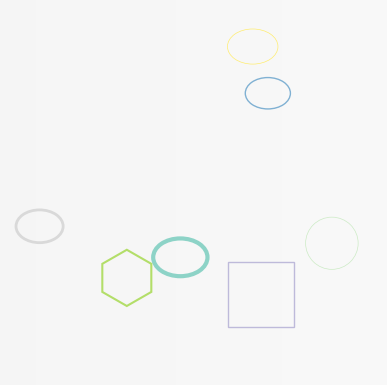[{"shape": "oval", "thickness": 3, "radius": 0.35, "center": [0.465, 0.332]}, {"shape": "square", "thickness": 1, "radius": 0.42, "center": [0.673, 0.235]}, {"shape": "oval", "thickness": 1, "radius": 0.29, "center": [0.691, 0.758]}, {"shape": "hexagon", "thickness": 1.5, "radius": 0.37, "center": [0.327, 0.278]}, {"shape": "oval", "thickness": 2, "radius": 0.3, "center": [0.102, 0.412]}, {"shape": "circle", "thickness": 0.5, "radius": 0.34, "center": [0.856, 0.368]}, {"shape": "oval", "thickness": 0.5, "radius": 0.33, "center": [0.652, 0.879]}]